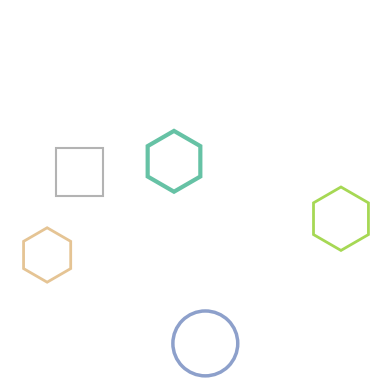[{"shape": "hexagon", "thickness": 3, "radius": 0.39, "center": [0.452, 0.581]}, {"shape": "circle", "thickness": 2.5, "radius": 0.42, "center": [0.533, 0.108]}, {"shape": "hexagon", "thickness": 2, "radius": 0.41, "center": [0.886, 0.432]}, {"shape": "hexagon", "thickness": 2, "radius": 0.35, "center": [0.122, 0.338]}, {"shape": "square", "thickness": 1.5, "radius": 0.31, "center": [0.206, 0.553]}]